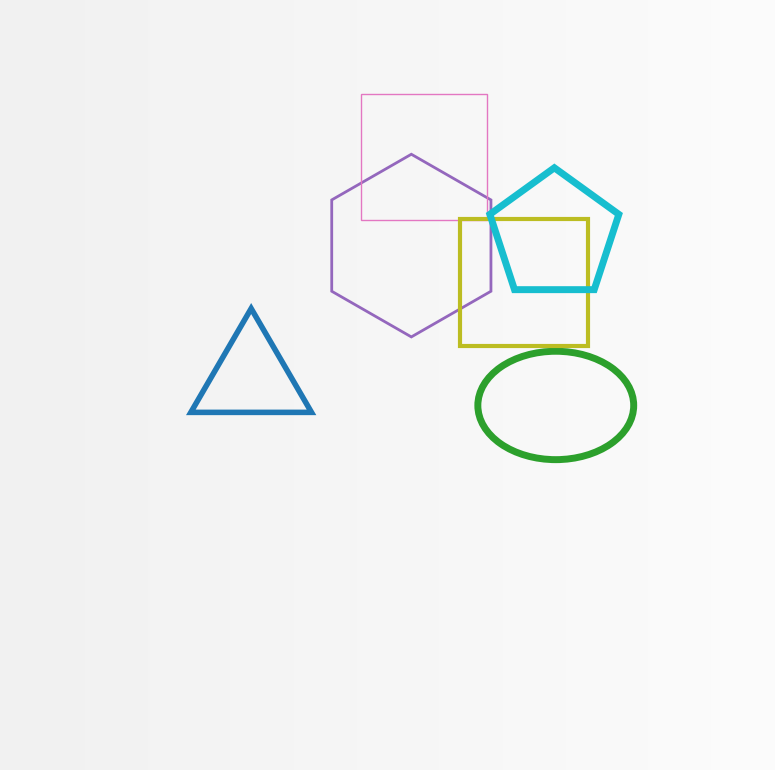[{"shape": "triangle", "thickness": 2, "radius": 0.45, "center": [0.324, 0.509]}, {"shape": "oval", "thickness": 2.5, "radius": 0.5, "center": [0.717, 0.473]}, {"shape": "hexagon", "thickness": 1, "radius": 0.59, "center": [0.531, 0.681]}, {"shape": "square", "thickness": 0.5, "radius": 0.41, "center": [0.547, 0.796]}, {"shape": "square", "thickness": 1.5, "radius": 0.41, "center": [0.676, 0.633]}, {"shape": "pentagon", "thickness": 2.5, "radius": 0.44, "center": [0.715, 0.695]}]